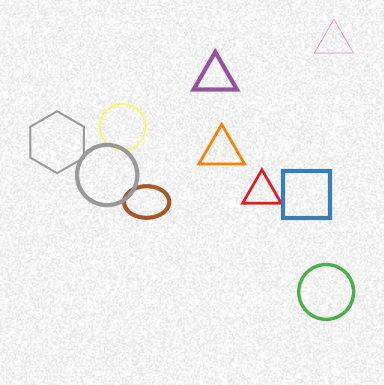[{"shape": "triangle", "thickness": 2, "radius": 0.29, "center": [0.68, 0.501]}, {"shape": "square", "thickness": 3, "radius": 0.31, "center": [0.796, 0.494]}, {"shape": "circle", "thickness": 2.5, "radius": 0.36, "center": [0.847, 0.242]}, {"shape": "triangle", "thickness": 3, "radius": 0.32, "center": [0.559, 0.8]}, {"shape": "triangle", "thickness": 2, "radius": 0.34, "center": [0.576, 0.608]}, {"shape": "circle", "thickness": 1, "radius": 0.3, "center": [0.319, 0.67]}, {"shape": "oval", "thickness": 3, "radius": 0.29, "center": [0.381, 0.475]}, {"shape": "triangle", "thickness": 0.5, "radius": 0.29, "center": [0.867, 0.892]}, {"shape": "circle", "thickness": 3, "radius": 0.39, "center": [0.278, 0.545]}, {"shape": "hexagon", "thickness": 1.5, "radius": 0.4, "center": [0.148, 0.631]}]